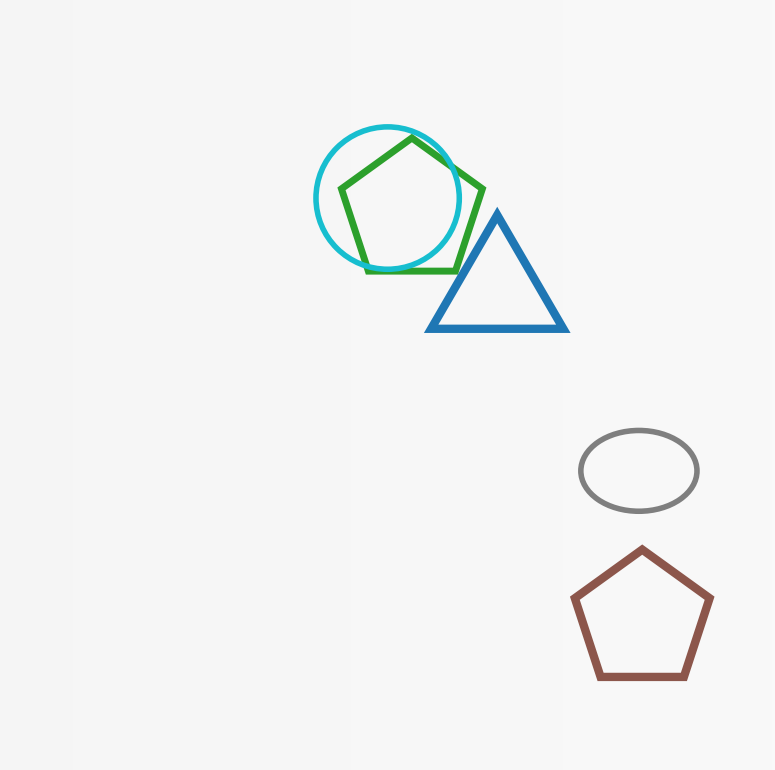[{"shape": "triangle", "thickness": 3, "radius": 0.49, "center": [0.642, 0.622]}, {"shape": "pentagon", "thickness": 2.5, "radius": 0.48, "center": [0.531, 0.725]}, {"shape": "pentagon", "thickness": 3, "radius": 0.46, "center": [0.829, 0.195]}, {"shape": "oval", "thickness": 2, "radius": 0.37, "center": [0.824, 0.388]}, {"shape": "circle", "thickness": 2, "radius": 0.46, "center": [0.5, 0.743]}]